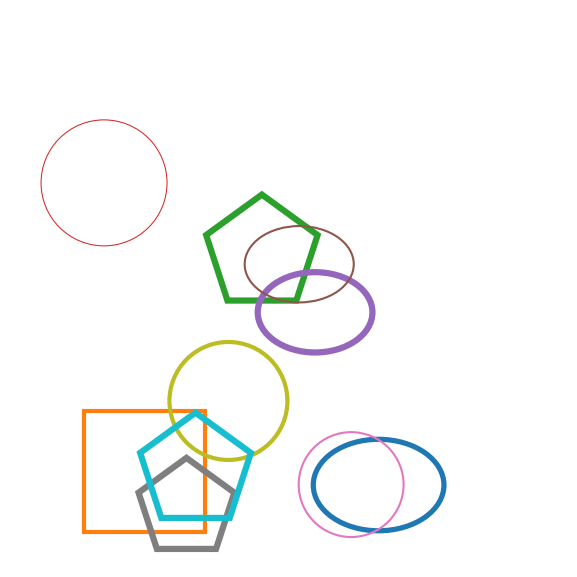[{"shape": "oval", "thickness": 2.5, "radius": 0.57, "center": [0.656, 0.159]}, {"shape": "square", "thickness": 2, "radius": 0.52, "center": [0.25, 0.182]}, {"shape": "pentagon", "thickness": 3, "radius": 0.51, "center": [0.453, 0.561]}, {"shape": "circle", "thickness": 0.5, "radius": 0.55, "center": [0.18, 0.682]}, {"shape": "oval", "thickness": 3, "radius": 0.5, "center": [0.546, 0.458]}, {"shape": "oval", "thickness": 1, "radius": 0.47, "center": [0.518, 0.542]}, {"shape": "circle", "thickness": 1, "radius": 0.45, "center": [0.608, 0.16]}, {"shape": "pentagon", "thickness": 3, "radius": 0.44, "center": [0.323, 0.119]}, {"shape": "circle", "thickness": 2, "radius": 0.51, "center": [0.396, 0.305]}, {"shape": "pentagon", "thickness": 3, "radius": 0.5, "center": [0.339, 0.184]}]